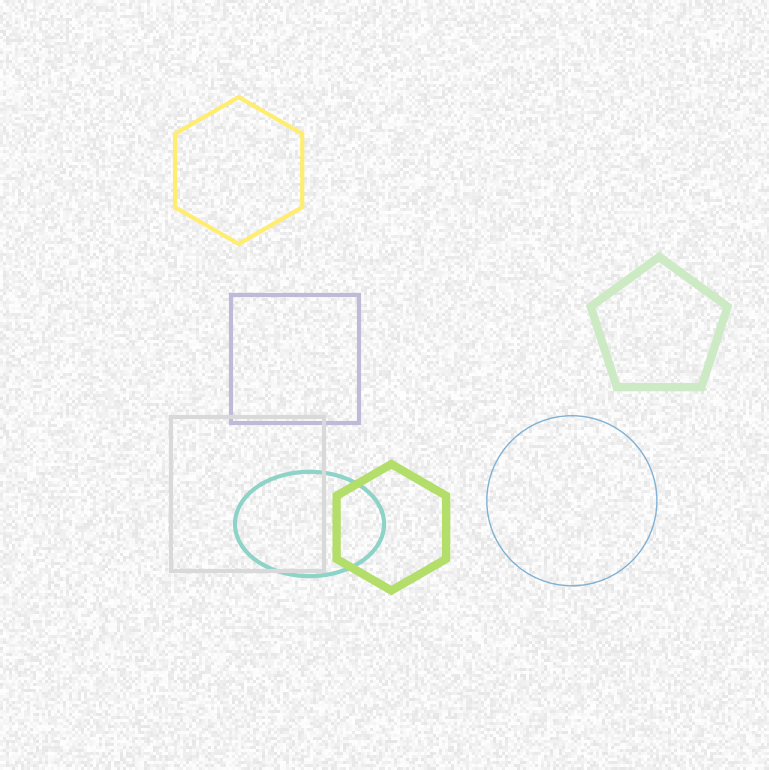[{"shape": "oval", "thickness": 1.5, "radius": 0.48, "center": [0.402, 0.32]}, {"shape": "square", "thickness": 1.5, "radius": 0.42, "center": [0.383, 0.534]}, {"shape": "circle", "thickness": 0.5, "radius": 0.55, "center": [0.743, 0.35]}, {"shape": "hexagon", "thickness": 3, "radius": 0.41, "center": [0.508, 0.315]}, {"shape": "square", "thickness": 1.5, "radius": 0.5, "center": [0.321, 0.358]}, {"shape": "pentagon", "thickness": 3, "radius": 0.47, "center": [0.856, 0.573]}, {"shape": "hexagon", "thickness": 1.5, "radius": 0.48, "center": [0.31, 0.779]}]